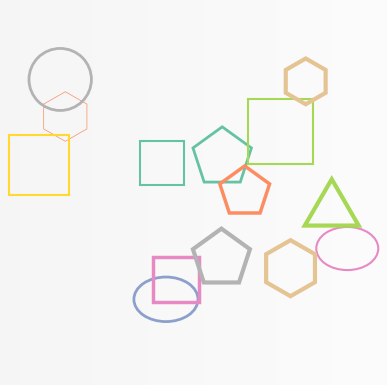[{"shape": "square", "thickness": 1.5, "radius": 0.29, "center": [0.417, 0.577]}, {"shape": "pentagon", "thickness": 2, "radius": 0.4, "center": [0.573, 0.591]}, {"shape": "hexagon", "thickness": 0.5, "radius": 0.32, "center": [0.169, 0.697]}, {"shape": "pentagon", "thickness": 2.5, "radius": 0.34, "center": [0.631, 0.501]}, {"shape": "oval", "thickness": 2, "radius": 0.41, "center": [0.428, 0.223]}, {"shape": "oval", "thickness": 1.5, "radius": 0.4, "center": [0.896, 0.355]}, {"shape": "square", "thickness": 2.5, "radius": 0.3, "center": [0.453, 0.274]}, {"shape": "square", "thickness": 1.5, "radius": 0.42, "center": [0.723, 0.658]}, {"shape": "triangle", "thickness": 3, "radius": 0.4, "center": [0.856, 0.454]}, {"shape": "square", "thickness": 1.5, "radius": 0.39, "center": [0.101, 0.572]}, {"shape": "hexagon", "thickness": 3, "radius": 0.36, "center": [0.75, 0.303]}, {"shape": "hexagon", "thickness": 3, "radius": 0.3, "center": [0.789, 0.789]}, {"shape": "circle", "thickness": 2, "radius": 0.4, "center": [0.155, 0.794]}, {"shape": "pentagon", "thickness": 3, "radius": 0.39, "center": [0.571, 0.329]}]